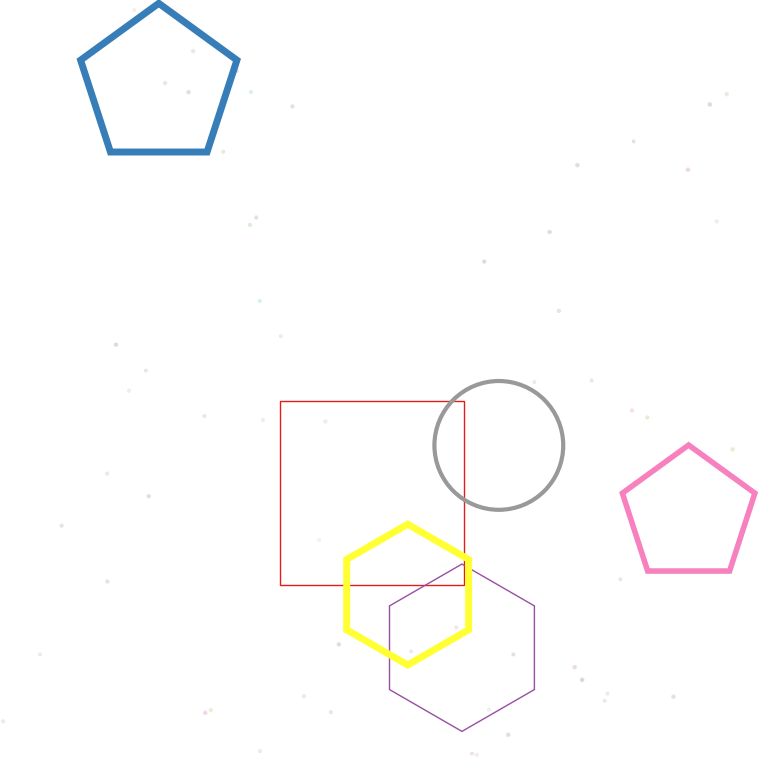[{"shape": "square", "thickness": 0.5, "radius": 0.6, "center": [0.483, 0.36]}, {"shape": "pentagon", "thickness": 2.5, "radius": 0.53, "center": [0.206, 0.889]}, {"shape": "hexagon", "thickness": 0.5, "radius": 0.54, "center": [0.6, 0.159]}, {"shape": "hexagon", "thickness": 2.5, "radius": 0.46, "center": [0.529, 0.228]}, {"shape": "pentagon", "thickness": 2, "radius": 0.45, "center": [0.894, 0.332]}, {"shape": "circle", "thickness": 1.5, "radius": 0.42, "center": [0.648, 0.422]}]